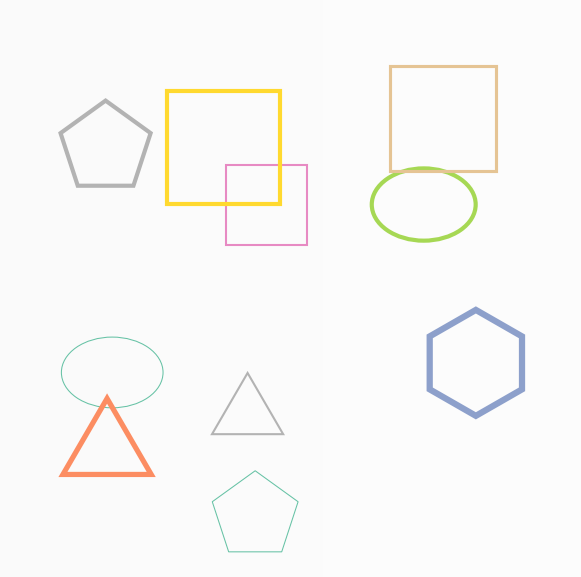[{"shape": "pentagon", "thickness": 0.5, "radius": 0.39, "center": [0.439, 0.106]}, {"shape": "oval", "thickness": 0.5, "radius": 0.44, "center": [0.193, 0.354]}, {"shape": "triangle", "thickness": 2.5, "radius": 0.44, "center": [0.184, 0.221]}, {"shape": "hexagon", "thickness": 3, "radius": 0.46, "center": [0.819, 0.371]}, {"shape": "square", "thickness": 1, "radius": 0.34, "center": [0.459, 0.644]}, {"shape": "oval", "thickness": 2, "radius": 0.45, "center": [0.729, 0.645]}, {"shape": "square", "thickness": 2, "radius": 0.49, "center": [0.384, 0.743]}, {"shape": "square", "thickness": 1.5, "radius": 0.46, "center": [0.763, 0.794]}, {"shape": "pentagon", "thickness": 2, "radius": 0.41, "center": [0.182, 0.743]}, {"shape": "triangle", "thickness": 1, "radius": 0.35, "center": [0.426, 0.283]}]